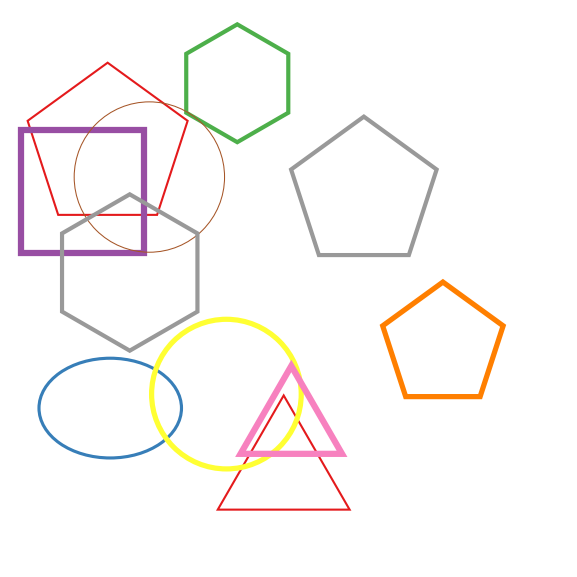[{"shape": "pentagon", "thickness": 1, "radius": 0.73, "center": [0.186, 0.745]}, {"shape": "triangle", "thickness": 1, "radius": 0.66, "center": [0.491, 0.183]}, {"shape": "oval", "thickness": 1.5, "radius": 0.62, "center": [0.191, 0.292]}, {"shape": "hexagon", "thickness": 2, "radius": 0.51, "center": [0.411, 0.855]}, {"shape": "square", "thickness": 3, "radius": 0.53, "center": [0.143, 0.667]}, {"shape": "pentagon", "thickness": 2.5, "radius": 0.55, "center": [0.767, 0.401]}, {"shape": "circle", "thickness": 2.5, "radius": 0.65, "center": [0.392, 0.317]}, {"shape": "circle", "thickness": 0.5, "radius": 0.65, "center": [0.259, 0.693]}, {"shape": "triangle", "thickness": 3, "radius": 0.51, "center": [0.504, 0.264]}, {"shape": "hexagon", "thickness": 2, "radius": 0.68, "center": [0.225, 0.527]}, {"shape": "pentagon", "thickness": 2, "radius": 0.66, "center": [0.63, 0.665]}]